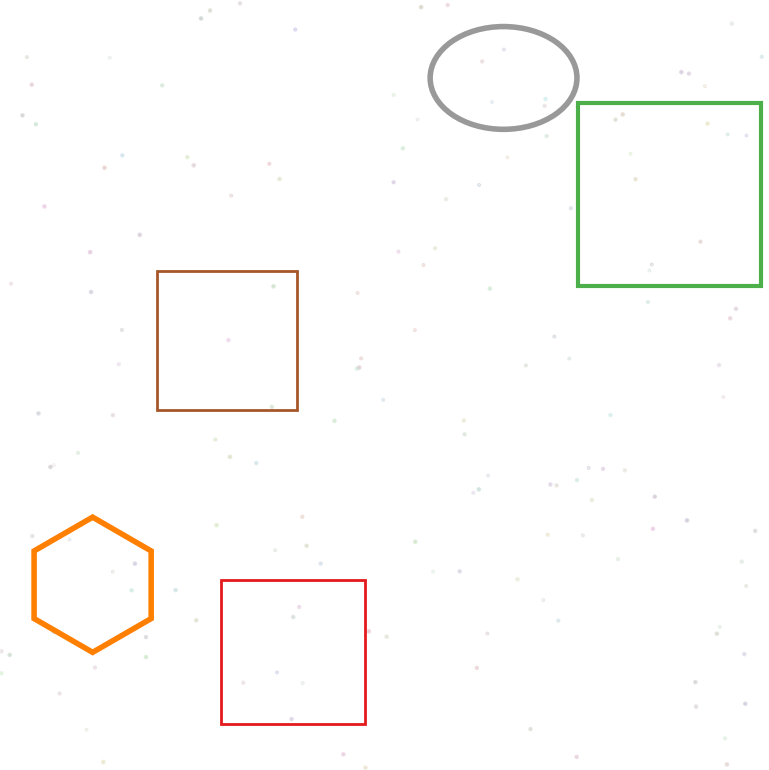[{"shape": "square", "thickness": 1, "radius": 0.47, "center": [0.381, 0.154]}, {"shape": "square", "thickness": 1.5, "radius": 0.59, "center": [0.87, 0.747]}, {"shape": "hexagon", "thickness": 2, "radius": 0.44, "center": [0.12, 0.241]}, {"shape": "square", "thickness": 1, "radius": 0.45, "center": [0.295, 0.558]}, {"shape": "oval", "thickness": 2, "radius": 0.48, "center": [0.654, 0.899]}]